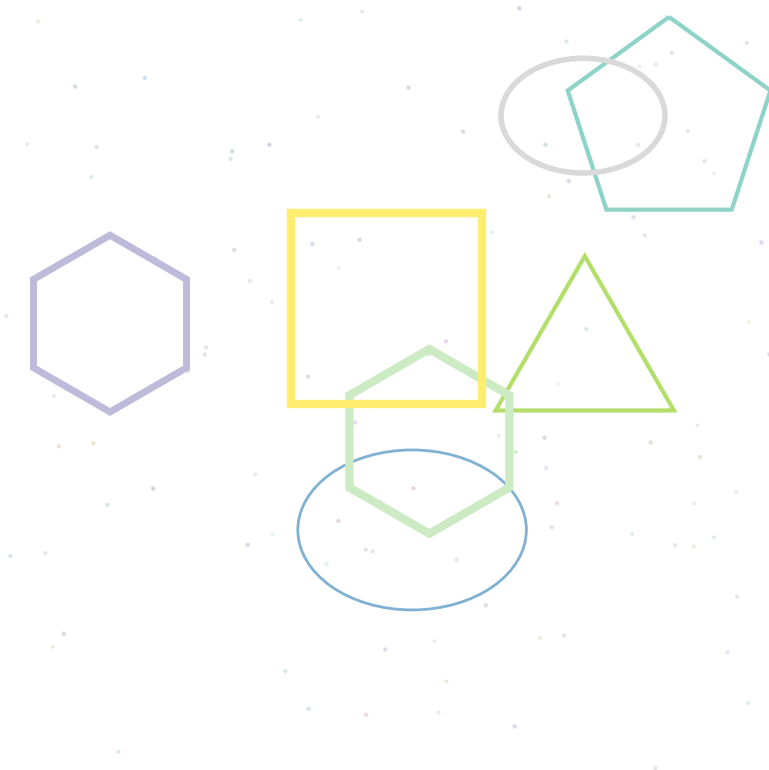[{"shape": "pentagon", "thickness": 1.5, "radius": 0.69, "center": [0.869, 0.84]}, {"shape": "hexagon", "thickness": 2.5, "radius": 0.57, "center": [0.143, 0.58]}, {"shape": "oval", "thickness": 1, "radius": 0.74, "center": [0.535, 0.312]}, {"shape": "triangle", "thickness": 1.5, "radius": 0.67, "center": [0.759, 0.534]}, {"shape": "oval", "thickness": 2, "radius": 0.53, "center": [0.757, 0.85]}, {"shape": "hexagon", "thickness": 3, "radius": 0.6, "center": [0.558, 0.427]}, {"shape": "square", "thickness": 3, "radius": 0.62, "center": [0.502, 0.599]}]